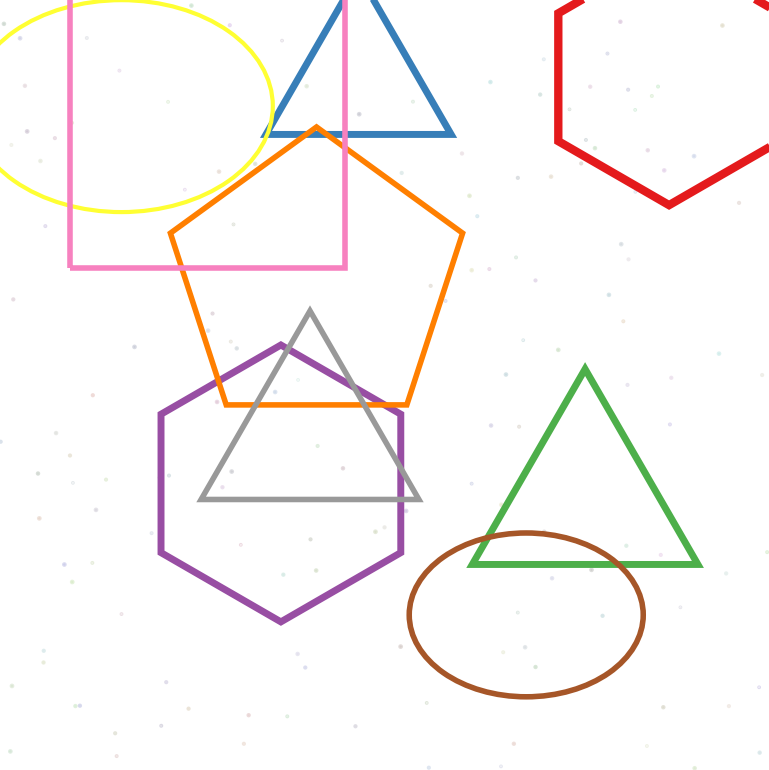[{"shape": "hexagon", "thickness": 3, "radius": 0.83, "center": [0.869, 0.9]}, {"shape": "triangle", "thickness": 2.5, "radius": 0.69, "center": [0.466, 0.895]}, {"shape": "triangle", "thickness": 2.5, "radius": 0.85, "center": [0.76, 0.352]}, {"shape": "hexagon", "thickness": 2.5, "radius": 0.9, "center": [0.365, 0.372]}, {"shape": "pentagon", "thickness": 2, "radius": 1.0, "center": [0.411, 0.636]}, {"shape": "oval", "thickness": 1.5, "radius": 0.98, "center": [0.158, 0.862]}, {"shape": "oval", "thickness": 2, "radius": 0.76, "center": [0.683, 0.201]}, {"shape": "square", "thickness": 2, "radius": 0.89, "center": [0.27, 0.831]}, {"shape": "triangle", "thickness": 2, "radius": 0.82, "center": [0.403, 0.433]}]